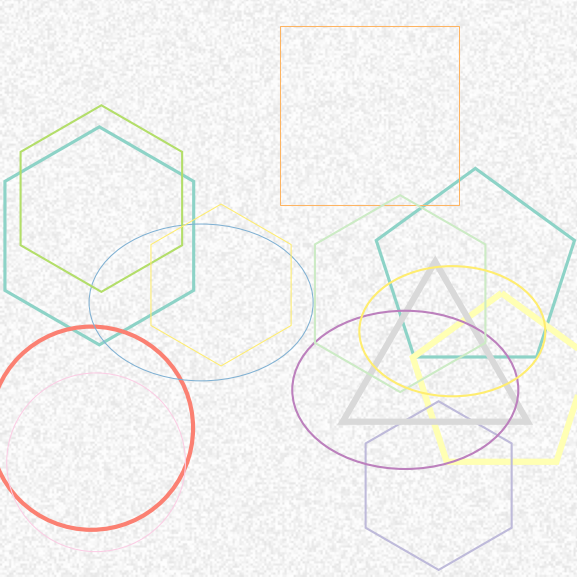[{"shape": "pentagon", "thickness": 1.5, "radius": 0.9, "center": [0.823, 0.527]}, {"shape": "hexagon", "thickness": 1.5, "radius": 0.94, "center": [0.172, 0.591]}, {"shape": "pentagon", "thickness": 3, "radius": 0.81, "center": [0.868, 0.33]}, {"shape": "hexagon", "thickness": 1, "radius": 0.73, "center": [0.76, 0.158]}, {"shape": "circle", "thickness": 2, "radius": 0.88, "center": [0.158, 0.258]}, {"shape": "oval", "thickness": 0.5, "radius": 0.97, "center": [0.348, 0.475]}, {"shape": "square", "thickness": 0.5, "radius": 0.78, "center": [0.64, 0.8]}, {"shape": "hexagon", "thickness": 1, "radius": 0.81, "center": [0.176, 0.655]}, {"shape": "circle", "thickness": 0.5, "radius": 0.77, "center": [0.166, 0.199]}, {"shape": "triangle", "thickness": 3, "radius": 0.92, "center": [0.754, 0.361]}, {"shape": "oval", "thickness": 1, "radius": 0.98, "center": [0.702, 0.324]}, {"shape": "hexagon", "thickness": 1, "radius": 0.85, "center": [0.693, 0.491]}, {"shape": "hexagon", "thickness": 0.5, "radius": 0.7, "center": [0.383, 0.506]}, {"shape": "oval", "thickness": 1, "radius": 0.81, "center": [0.783, 0.426]}]